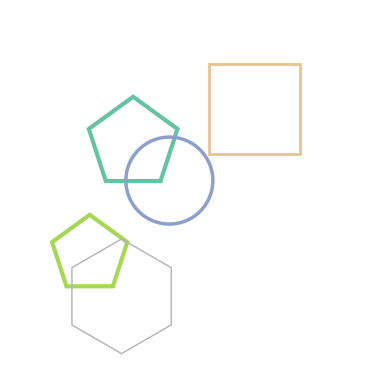[{"shape": "pentagon", "thickness": 3, "radius": 0.61, "center": [0.346, 0.628]}, {"shape": "circle", "thickness": 2.5, "radius": 0.56, "center": [0.44, 0.531]}, {"shape": "pentagon", "thickness": 3, "radius": 0.51, "center": [0.233, 0.339]}, {"shape": "square", "thickness": 2, "radius": 0.59, "center": [0.662, 0.717]}, {"shape": "hexagon", "thickness": 1, "radius": 0.74, "center": [0.316, 0.23]}]